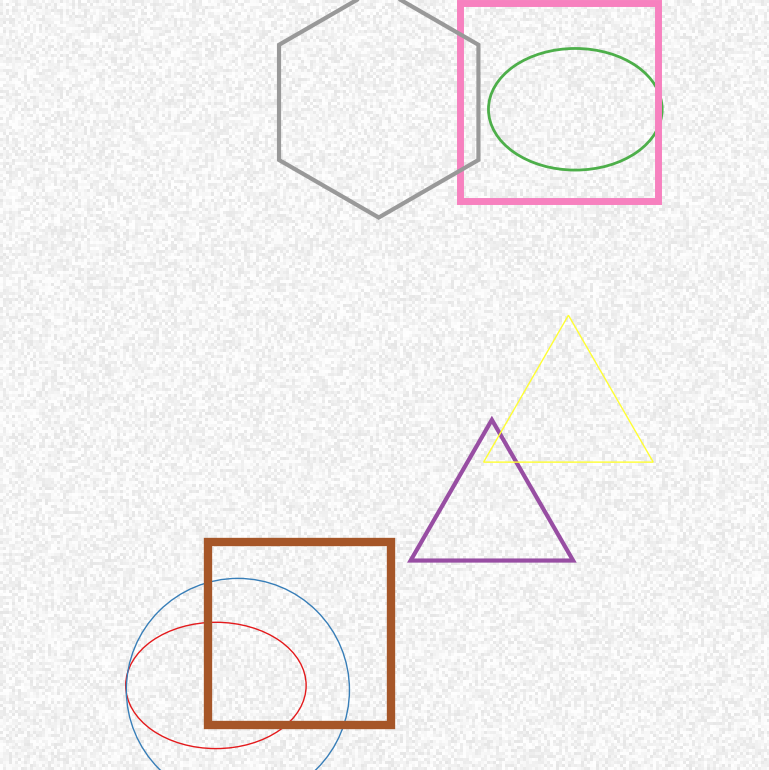[{"shape": "oval", "thickness": 0.5, "radius": 0.59, "center": [0.28, 0.11]}, {"shape": "circle", "thickness": 0.5, "radius": 0.72, "center": [0.309, 0.104]}, {"shape": "oval", "thickness": 1, "radius": 0.56, "center": [0.747, 0.858]}, {"shape": "triangle", "thickness": 1.5, "radius": 0.61, "center": [0.639, 0.333]}, {"shape": "triangle", "thickness": 0.5, "radius": 0.64, "center": [0.738, 0.463]}, {"shape": "square", "thickness": 3, "radius": 0.59, "center": [0.39, 0.177]}, {"shape": "square", "thickness": 2.5, "radius": 0.64, "center": [0.726, 0.868]}, {"shape": "hexagon", "thickness": 1.5, "radius": 0.75, "center": [0.492, 0.867]}]